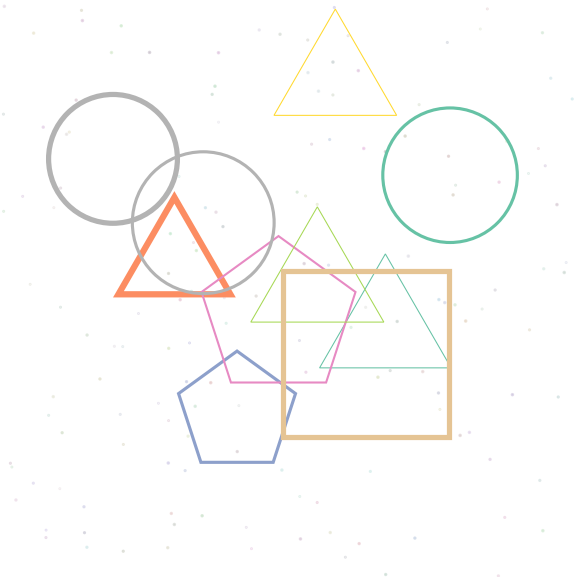[{"shape": "triangle", "thickness": 0.5, "radius": 0.66, "center": [0.667, 0.428]}, {"shape": "circle", "thickness": 1.5, "radius": 0.58, "center": [0.779, 0.696]}, {"shape": "triangle", "thickness": 3, "radius": 0.56, "center": [0.302, 0.545]}, {"shape": "pentagon", "thickness": 1.5, "radius": 0.53, "center": [0.41, 0.285]}, {"shape": "pentagon", "thickness": 1, "radius": 0.7, "center": [0.482, 0.45]}, {"shape": "triangle", "thickness": 0.5, "radius": 0.67, "center": [0.549, 0.508]}, {"shape": "triangle", "thickness": 0.5, "radius": 0.61, "center": [0.581, 0.861]}, {"shape": "square", "thickness": 2.5, "radius": 0.72, "center": [0.634, 0.386]}, {"shape": "circle", "thickness": 1.5, "radius": 0.61, "center": [0.352, 0.614]}, {"shape": "circle", "thickness": 2.5, "radius": 0.56, "center": [0.196, 0.724]}]